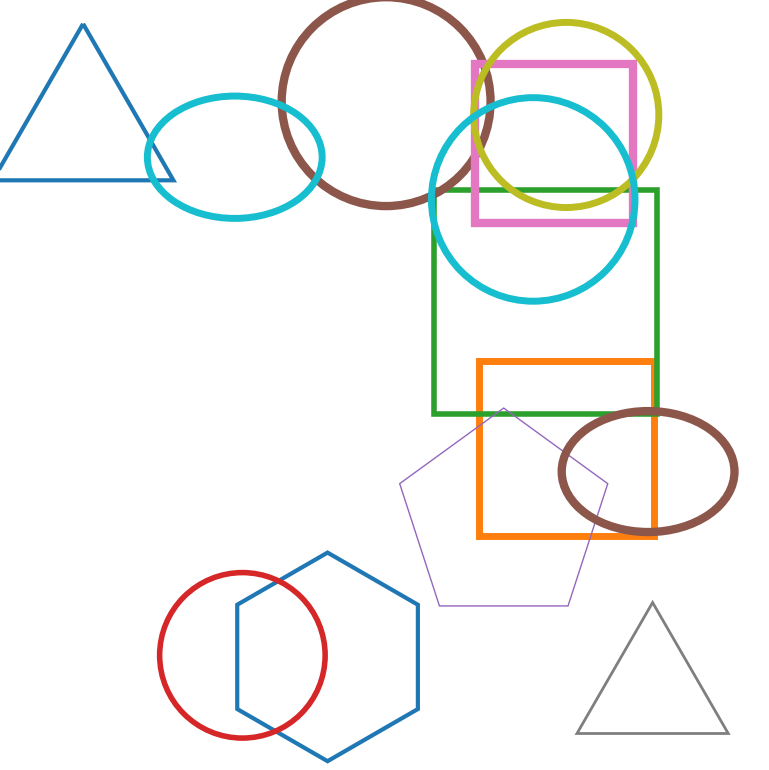[{"shape": "hexagon", "thickness": 1.5, "radius": 0.68, "center": [0.425, 0.147]}, {"shape": "triangle", "thickness": 1.5, "radius": 0.68, "center": [0.108, 0.834]}, {"shape": "square", "thickness": 2.5, "radius": 0.57, "center": [0.735, 0.418]}, {"shape": "square", "thickness": 2, "radius": 0.73, "center": [0.708, 0.608]}, {"shape": "circle", "thickness": 2, "radius": 0.54, "center": [0.315, 0.149]}, {"shape": "pentagon", "thickness": 0.5, "radius": 0.71, "center": [0.654, 0.328]}, {"shape": "circle", "thickness": 3, "radius": 0.68, "center": [0.501, 0.868]}, {"shape": "oval", "thickness": 3, "radius": 0.56, "center": [0.842, 0.388]}, {"shape": "square", "thickness": 3, "radius": 0.51, "center": [0.72, 0.814]}, {"shape": "triangle", "thickness": 1, "radius": 0.57, "center": [0.848, 0.104]}, {"shape": "circle", "thickness": 2.5, "radius": 0.6, "center": [0.735, 0.851]}, {"shape": "circle", "thickness": 2.5, "radius": 0.66, "center": [0.692, 0.741]}, {"shape": "oval", "thickness": 2.5, "radius": 0.57, "center": [0.305, 0.796]}]